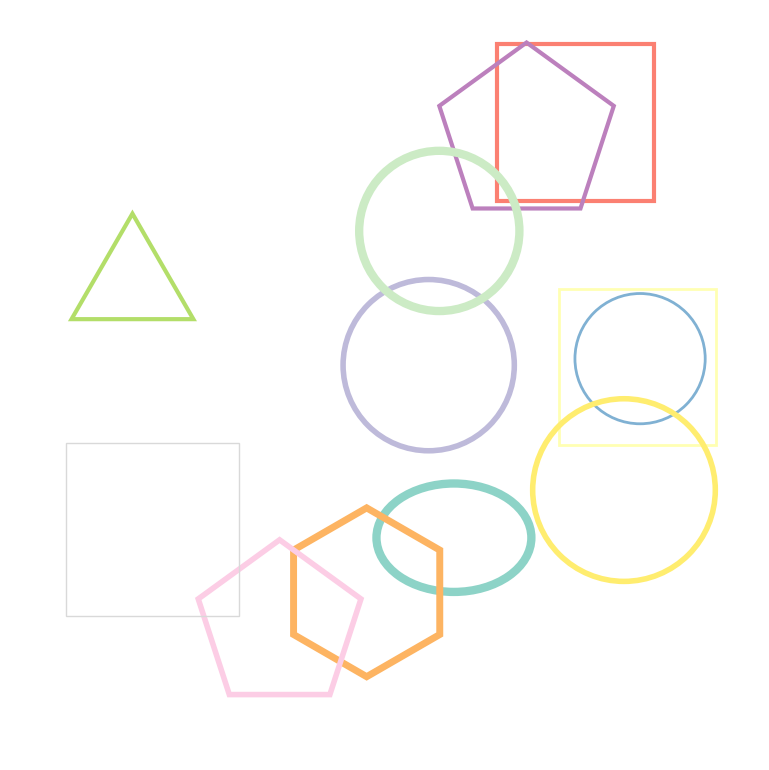[{"shape": "oval", "thickness": 3, "radius": 0.5, "center": [0.59, 0.302]}, {"shape": "square", "thickness": 1, "radius": 0.51, "center": [0.828, 0.523]}, {"shape": "circle", "thickness": 2, "radius": 0.56, "center": [0.557, 0.526]}, {"shape": "square", "thickness": 1.5, "radius": 0.51, "center": [0.747, 0.841]}, {"shape": "circle", "thickness": 1, "radius": 0.42, "center": [0.831, 0.534]}, {"shape": "hexagon", "thickness": 2.5, "radius": 0.55, "center": [0.476, 0.231]}, {"shape": "triangle", "thickness": 1.5, "radius": 0.46, "center": [0.172, 0.631]}, {"shape": "pentagon", "thickness": 2, "radius": 0.56, "center": [0.363, 0.188]}, {"shape": "square", "thickness": 0.5, "radius": 0.56, "center": [0.198, 0.313]}, {"shape": "pentagon", "thickness": 1.5, "radius": 0.6, "center": [0.684, 0.826]}, {"shape": "circle", "thickness": 3, "radius": 0.52, "center": [0.571, 0.7]}, {"shape": "circle", "thickness": 2, "radius": 0.59, "center": [0.81, 0.364]}]